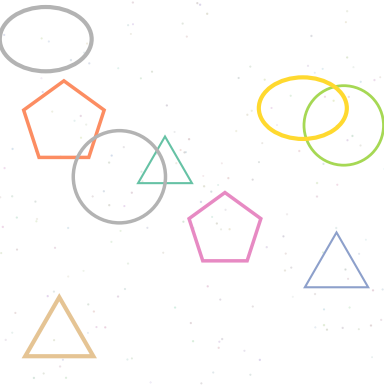[{"shape": "triangle", "thickness": 1.5, "radius": 0.4, "center": [0.429, 0.565]}, {"shape": "pentagon", "thickness": 2.5, "radius": 0.55, "center": [0.166, 0.68]}, {"shape": "triangle", "thickness": 1.5, "radius": 0.47, "center": [0.874, 0.301]}, {"shape": "pentagon", "thickness": 2.5, "radius": 0.49, "center": [0.584, 0.402]}, {"shape": "circle", "thickness": 2, "radius": 0.52, "center": [0.893, 0.674]}, {"shape": "oval", "thickness": 3, "radius": 0.57, "center": [0.787, 0.719]}, {"shape": "triangle", "thickness": 3, "radius": 0.51, "center": [0.154, 0.126]}, {"shape": "circle", "thickness": 2.5, "radius": 0.6, "center": [0.31, 0.541]}, {"shape": "oval", "thickness": 3, "radius": 0.6, "center": [0.119, 0.898]}]